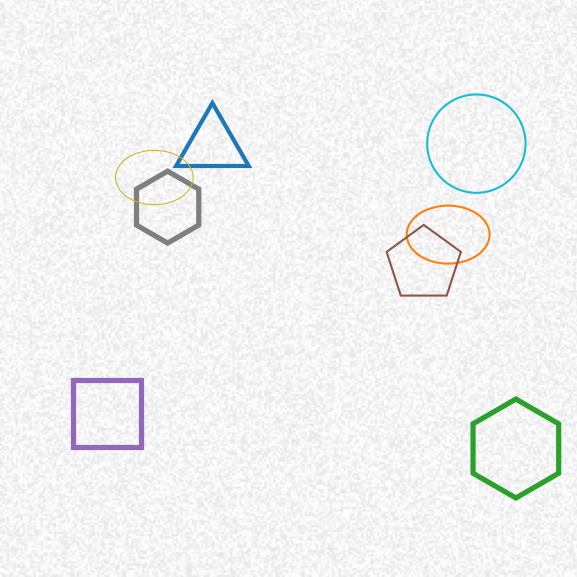[{"shape": "triangle", "thickness": 2, "radius": 0.36, "center": [0.368, 0.748]}, {"shape": "oval", "thickness": 1, "radius": 0.36, "center": [0.776, 0.593]}, {"shape": "hexagon", "thickness": 2.5, "radius": 0.43, "center": [0.893, 0.222]}, {"shape": "square", "thickness": 2.5, "radius": 0.29, "center": [0.185, 0.283]}, {"shape": "pentagon", "thickness": 1, "radius": 0.34, "center": [0.734, 0.542]}, {"shape": "hexagon", "thickness": 2.5, "radius": 0.31, "center": [0.29, 0.64]}, {"shape": "oval", "thickness": 0.5, "radius": 0.34, "center": [0.267, 0.692]}, {"shape": "circle", "thickness": 1, "radius": 0.43, "center": [0.825, 0.75]}]